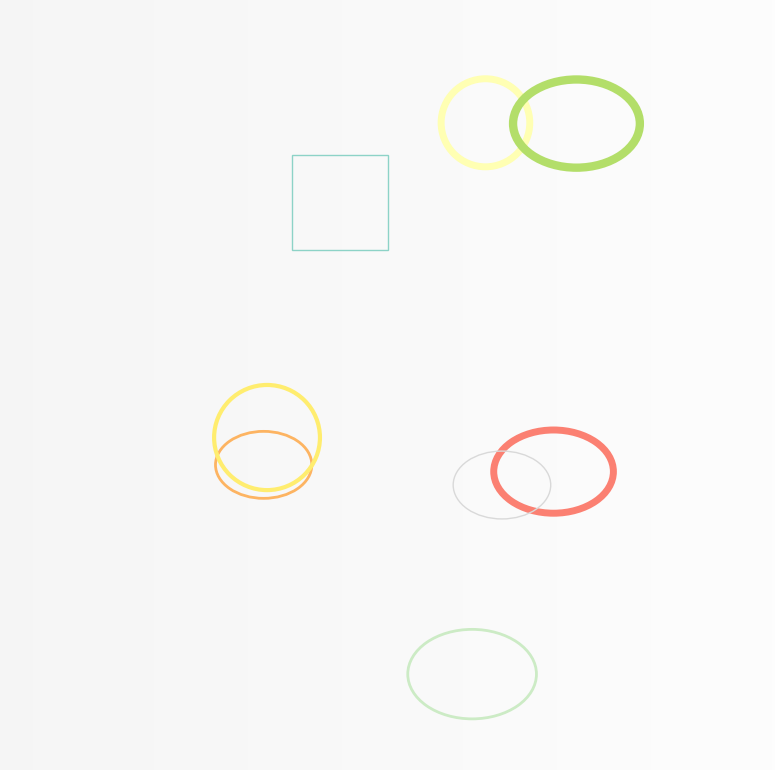[{"shape": "square", "thickness": 0.5, "radius": 0.31, "center": [0.438, 0.737]}, {"shape": "circle", "thickness": 2.5, "radius": 0.29, "center": [0.626, 0.841]}, {"shape": "oval", "thickness": 2.5, "radius": 0.39, "center": [0.714, 0.388]}, {"shape": "oval", "thickness": 1, "radius": 0.31, "center": [0.34, 0.396]}, {"shape": "oval", "thickness": 3, "radius": 0.41, "center": [0.744, 0.84]}, {"shape": "oval", "thickness": 0.5, "radius": 0.31, "center": [0.648, 0.37]}, {"shape": "oval", "thickness": 1, "radius": 0.42, "center": [0.609, 0.125]}, {"shape": "circle", "thickness": 1.5, "radius": 0.34, "center": [0.345, 0.432]}]